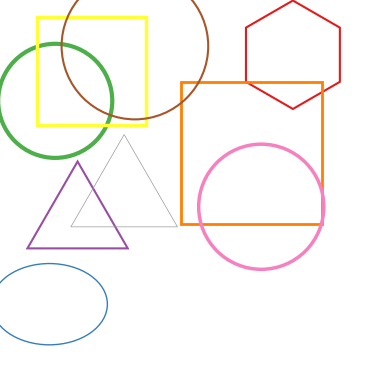[{"shape": "hexagon", "thickness": 1.5, "radius": 0.7, "center": [0.761, 0.858]}, {"shape": "oval", "thickness": 1, "radius": 0.75, "center": [0.128, 0.21]}, {"shape": "circle", "thickness": 3, "radius": 0.74, "center": [0.143, 0.738]}, {"shape": "triangle", "thickness": 1.5, "radius": 0.75, "center": [0.201, 0.43]}, {"shape": "square", "thickness": 2, "radius": 0.92, "center": [0.652, 0.603]}, {"shape": "square", "thickness": 2.5, "radius": 0.7, "center": [0.238, 0.815]}, {"shape": "circle", "thickness": 1.5, "radius": 0.95, "center": [0.35, 0.88]}, {"shape": "circle", "thickness": 2.5, "radius": 0.81, "center": [0.679, 0.463]}, {"shape": "triangle", "thickness": 0.5, "radius": 0.8, "center": [0.323, 0.491]}]